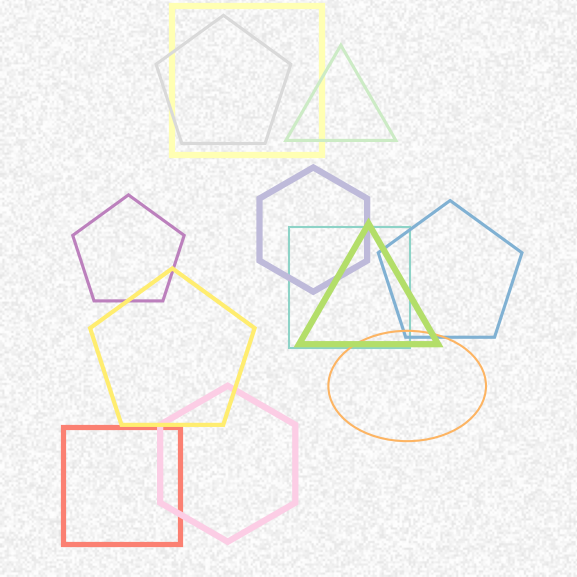[{"shape": "square", "thickness": 1, "radius": 0.52, "center": [0.606, 0.501]}, {"shape": "square", "thickness": 3, "radius": 0.65, "center": [0.428, 0.86]}, {"shape": "hexagon", "thickness": 3, "radius": 0.54, "center": [0.543, 0.602]}, {"shape": "square", "thickness": 2.5, "radius": 0.51, "center": [0.21, 0.158]}, {"shape": "pentagon", "thickness": 1.5, "radius": 0.65, "center": [0.779, 0.521]}, {"shape": "oval", "thickness": 1, "radius": 0.68, "center": [0.705, 0.331]}, {"shape": "triangle", "thickness": 3, "radius": 0.7, "center": [0.638, 0.473]}, {"shape": "hexagon", "thickness": 3, "radius": 0.68, "center": [0.394, 0.196]}, {"shape": "pentagon", "thickness": 1.5, "radius": 0.61, "center": [0.387, 0.85]}, {"shape": "pentagon", "thickness": 1.5, "radius": 0.51, "center": [0.222, 0.56]}, {"shape": "triangle", "thickness": 1.5, "radius": 0.55, "center": [0.59, 0.811]}, {"shape": "pentagon", "thickness": 2, "radius": 0.75, "center": [0.298, 0.385]}]